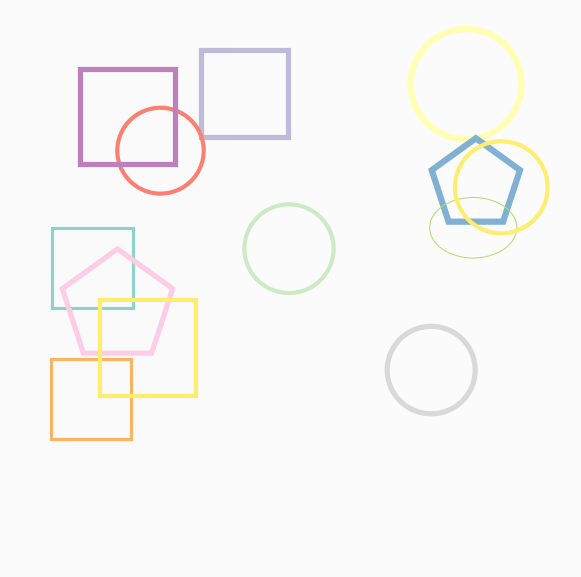[{"shape": "square", "thickness": 1.5, "radius": 0.35, "center": [0.159, 0.535]}, {"shape": "circle", "thickness": 3, "radius": 0.48, "center": [0.802, 0.853]}, {"shape": "square", "thickness": 2.5, "radius": 0.38, "center": [0.421, 0.838]}, {"shape": "circle", "thickness": 2, "radius": 0.37, "center": [0.276, 0.738]}, {"shape": "pentagon", "thickness": 3, "radius": 0.4, "center": [0.819, 0.68]}, {"shape": "square", "thickness": 1.5, "radius": 0.35, "center": [0.157, 0.308]}, {"shape": "oval", "thickness": 0.5, "radius": 0.37, "center": [0.814, 0.605]}, {"shape": "pentagon", "thickness": 2.5, "radius": 0.5, "center": [0.202, 0.468]}, {"shape": "circle", "thickness": 2.5, "radius": 0.38, "center": [0.742, 0.358]}, {"shape": "square", "thickness": 2.5, "radius": 0.41, "center": [0.219, 0.797]}, {"shape": "circle", "thickness": 2, "radius": 0.38, "center": [0.497, 0.568]}, {"shape": "square", "thickness": 2, "radius": 0.41, "center": [0.255, 0.397]}, {"shape": "circle", "thickness": 2, "radius": 0.4, "center": [0.862, 0.675]}]